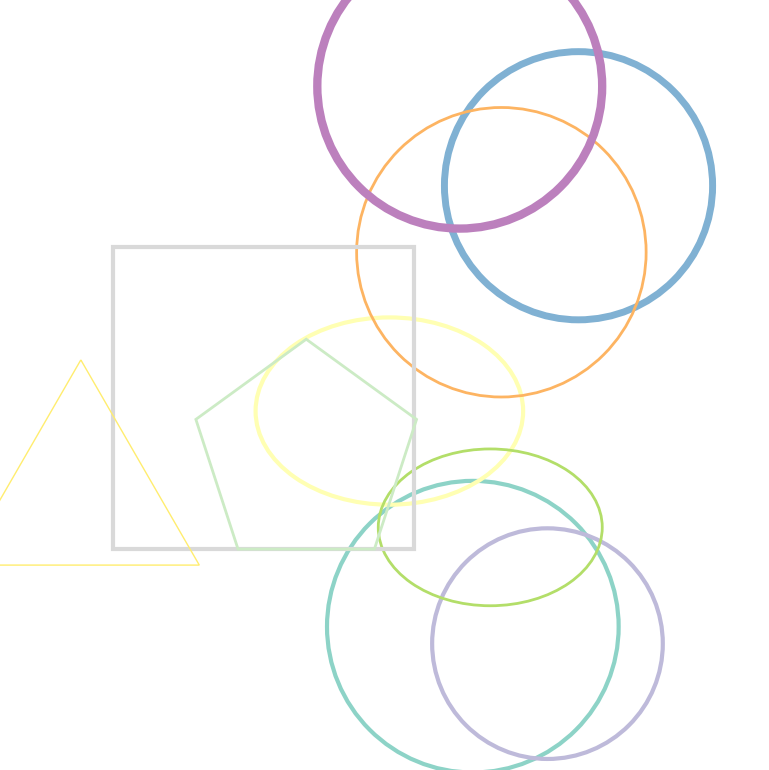[{"shape": "circle", "thickness": 1.5, "radius": 0.95, "center": [0.614, 0.186]}, {"shape": "oval", "thickness": 1.5, "radius": 0.87, "center": [0.506, 0.466]}, {"shape": "circle", "thickness": 1.5, "radius": 0.75, "center": [0.711, 0.164]}, {"shape": "circle", "thickness": 2.5, "radius": 0.87, "center": [0.751, 0.759]}, {"shape": "circle", "thickness": 1, "radius": 0.94, "center": [0.651, 0.672]}, {"shape": "oval", "thickness": 1, "radius": 0.73, "center": [0.637, 0.315]}, {"shape": "square", "thickness": 1.5, "radius": 0.98, "center": [0.342, 0.483]}, {"shape": "circle", "thickness": 3, "radius": 0.92, "center": [0.597, 0.888]}, {"shape": "pentagon", "thickness": 1, "radius": 0.75, "center": [0.398, 0.409]}, {"shape": "triangle", "thickness": 0.5, "radius": 0.89, "center": [0.105, 0.355]}]